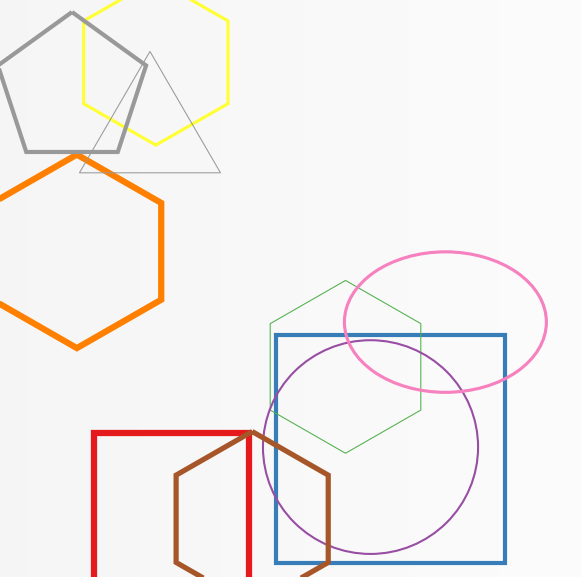[{"shape": "square", "thickness": 3, "radius": 0.67, "center": [0.295, 0.116]}, {"shape": "square", "thickness": 2, "radius": 0.98, "center": [0.672, 0.222]}, {"shape": "hexagon", "thickness": 0.5, "radius": 0.75, "center": [0.594, 0.364]}, {"shape": "circle", "thickness": 1, "radius": 0.93, "center": [0.637, 0.225]}, {"shape": "hexagon", "thickness": 3, "radius": 0.84, "center": [0.132, 0.564]}, {"shape": "hexagon", "thickness": 1.5, "radius": 0.72, "center": [0.268, 0.891]}, {"shape": "hexagon", "thickness": 2.5, "radius": 0.76, "center": [0.434, 0.101]}, {"shape": "oval", "thickness": 1.5, "radius": 0.87, "center": [0.766, 0.441]}, {"shape": "triangle", "thickness": 0.5, "radius": 0.7, "center": [0.258, 0.77]}, {"shape": "pentagon", "thickness": 2, "radius": 0.67, "center": [0.124, 0.844]}]